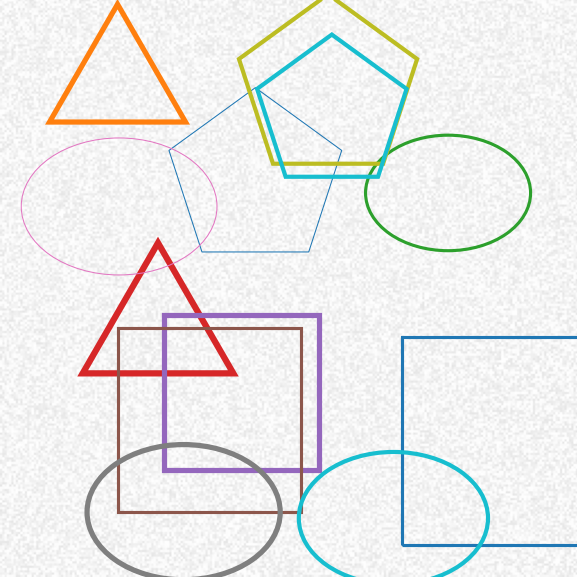[{"shape": "pentagon", "thickness": 0.5, "radius": 0.79, "center": [0.442, 0.69]}, {"shape": "square", "thickness": 1.5, "radius": 0.9, "center": [0.876, 0.235]}, {"shape": "triangle", "thickness": 2.5, "radius": 0.68, "center": [0.204, 0.856]}, {"shape": "oval", "thickness": 1.5, "radius": 0.71, "center": [0.776, 0.665]}, {"shape": "triangle", "thickness": 3, "radius": 0.75, "center": [0.274, 0.428]}, {"shape": "square", "thickness": 2.5, "radius": 0.67, "center": [0.418, 0.32]}, {"shape": "square", "thickness": 1.5, "radius": 0.8, "center": [0.363, 0.272]}, {"shape": "oval", "thickness": 0.5, "radius": 0.85, "center": [0.206, 0.642]}, {"shape": "oval", "thickness": 2.5, "radius": 0.84, "center": [0.318, 0.112]}, {"shape": "pentagon", "thickness": 2, "radius": 0.81, "center": [0.568, 0.847]}, {"shape": "pentagon", "thickness": 2, "radius": 0.68, "center": [0.575, 0.803]}, {"shape": "oval", "thickness": 2, "radius": 0.82, "center": [0.681, 0.102]}]